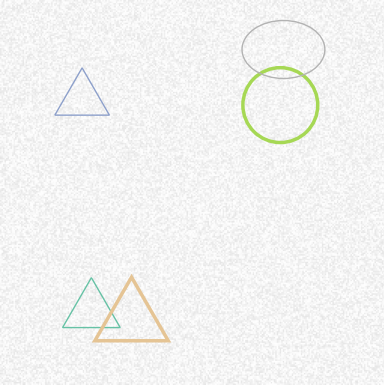[{"shape": "triangle", "thickness": 1, "radius": 0.43, "center": [0.237, 0.192]}, {"shape": "triangle", "thickness": 1, "radius": 0.41, "center": [0.213, 0.742]}, {"shape": "circle", "thickness": 2.5, "radius": 0.49, "center": [0.728, 0.727]}, {"shape": "triangle", "thickness": 2.5, "radius": 0.55, "center": [0.342, 0.17]}, {"shape": "oval", "thickness": 1, "radius": 0.54, "center": [0.736, 0.871]}]